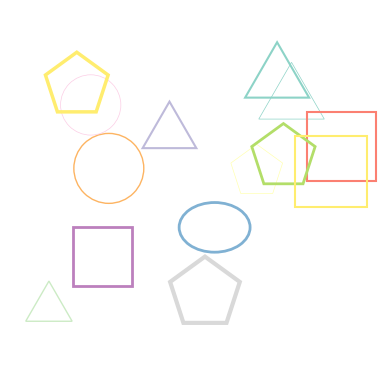[{"shape": "triangle", "thickness": 1.5, "radius": 0.48, "center": [0.72, 0.794]}, {"shape": "triangle", "thickness": 0.5, "radius": 0.49, "center": [0.757, 0.74]}, {"shape": "pentagon", "thickness": 0.5, "radius": 0.35, "center": [0.667, 0.555]}, {"shape": "triangle", "thickness": 1.5, "radius": 0.4, "center": [0.44, 0.655]}, {"shape": "square", "thickness": 1.5, "radius": 0.45, "center": [0.886, 0.619]}, {"shape": "oval", "thickness": 2, "radius": 0.46, "center": [0.557, 0.409]}, {"shape": "circle", "thickness": 1, "radius": 0.45, "center": [0.283, 0.563]}, {"shape": "pentagon", "thickness": 2, "radius": 0.43, "center": [0.736, 0.593]}, {"shape": "circle", "thickness": 0.5, "radius": 0.39, "center": [0.236, 0.727]}, {"shape": "pentagon", "thickness": 3, "radius": 0.48, "center": [0.532, 0.238]}, {"shape": "square", "thickness": 2, "radius": 0.38, "center": [0.267, 0.334]}, {"shape": "triangle", "thickness": 1, "radius": 0.35, "center": [0.127, 0.2]}, {"shape": "square", "thickness": 1.5, "radius": 0.47, "center": [0.86, 0.554]}, {"shape": "pentagon", "thickness": 2.5, "radius": 0.43, "center": [0.199, 0.779]}]